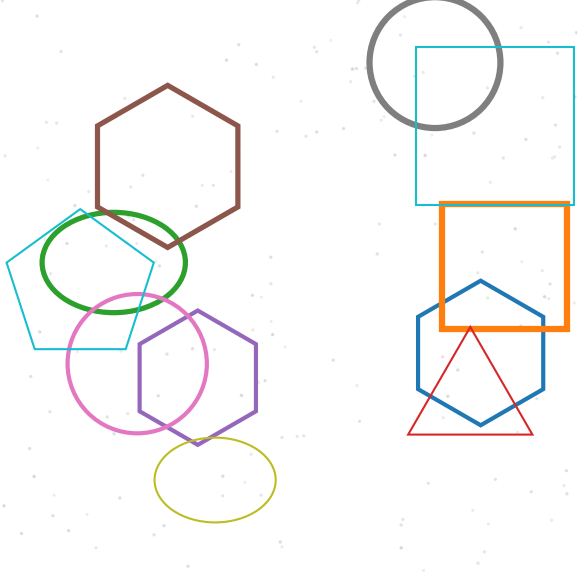[{"shape": "hexagon", "thickness": 2, "radius": 0.63, "center": [0.832, 0.388]}, {"shape": "square", "thickness": 3, "radius": 0.54, "center": [0.873, 0.537]}, {"shape": "oval", "thickness": 2.5, "radius": 0.62, "center": [0.197, 0.545]}, {"shape": "triangle", "thickness": 1, "radius": 0.62, "center": [0.814, 0.309]}, {"shape": "hexagon", "thickness": 2, "radius": 0.58, "center": [0.342, 0.345]}, {"shape": "hexagon", "thickness": 2.5, "radius": 0.7, "center": [0.29, 0.711]}, {"shape": "circle", "thickness": 2, "radius": 0.6, "center": [0.238, 0.369]}, {"shape": "circle", "thickness": 3, "radius": 0.57, "center": [0.753, 0.891]}, {"shape": "oval", "thickness": 1, "radius": 0.52, "center": [0.373, 0.168]}, {"shape": "pentagon", "thickness": 1, "radius": 0.67, "center": [0.139, 0.503]}, {"shape": "square", "thickness": 1, "radius": 0.69, "center": [0.857, 0.781]}]